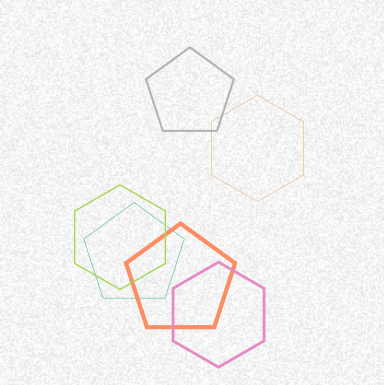[{"shape": "pentagon", "thickness": 0.5, "radius": 0.69, "center": [0.348, 0.337]}, {"shape": "pentagon", "thickness": 3, "radius": 0.74, "center": [0.469, 0.271]}, {"shape": "hexagon", "thickness": 2, "radius": 0.68, "center": [0.568, 0.183]}, {"shape": "hexagon", "thickness": 1, "radius": 0.68, "center": [0.312, 0.384]}, {"shape": "hexagon", "thickness": 0.5, "radius": 0.69, "center": [0.669, 0.614]}, {"shape": "pentagon", "thickness": 1.5, "radius": 0.6, "center": [0.493, 0.757]}]